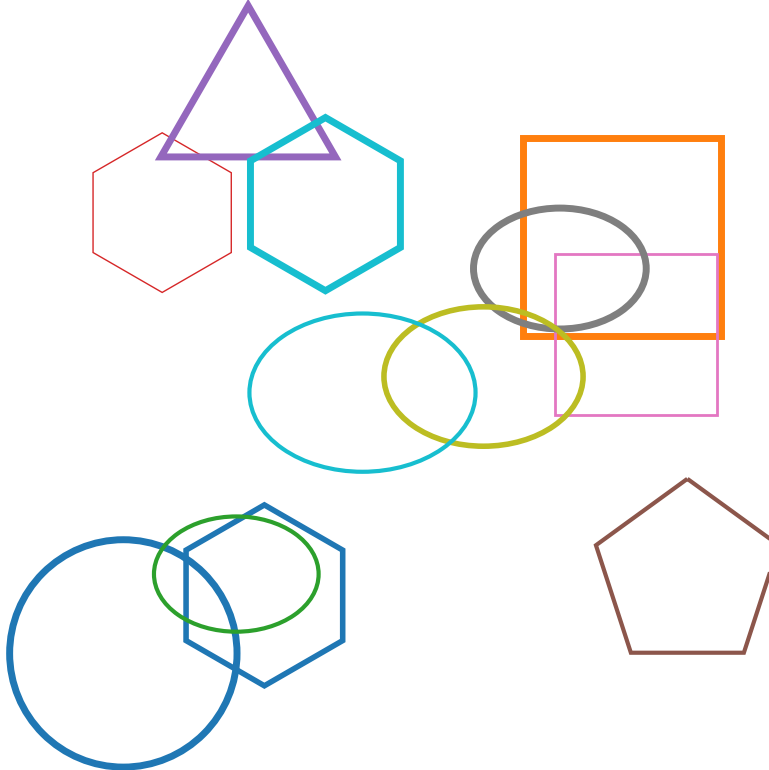[{"shape": "hexagon", "thickness": 2, "radius": 0.59, "center": [0.343, 0.227]}, {"shape": "circle", "thickness": 2.5, "radius": 0.74, "center": [0.16, 0.151]}, {"shape": "square", "thickness": 2.5, "radius": 0.64, "center": [0.808, 0.692]}, {"shape": "oval", "thickness": 1.5, "radius": 0.53, "center": [0.307, 0.254]}, {"shape": "hexagon", "thickness": 0.5, "radius": 0.52, "center": [0.211, 0.724]}, {"shape": "triangle", "thickness": 2.5, "radius": 0.65, "center": [0.322, 0.862]}, {"shape": "pentagon", "thickness": 1.5, "radius": 0.62, "center": [0.893, 0.253]}, {"shape": "square", "thickness": 1, "radius": 0.52, "center": [0.826, 0.565]}, {"shape": "oval", "thickness": 2.5, "radius": 0.56, "center": [0.727, 0.651]}, {"shape": "oval", "thickness": 2, "radius": 0.65, "center": [0.628, 0.511]}, {"shape": "hexagon", "thickness": 2.5, "radius": 0.56, "center": [0.423, 0.735]}, {"shape": "oval", "thickness": 1.5, "radius": 0.73, "center": [0.471, 0.49]}]